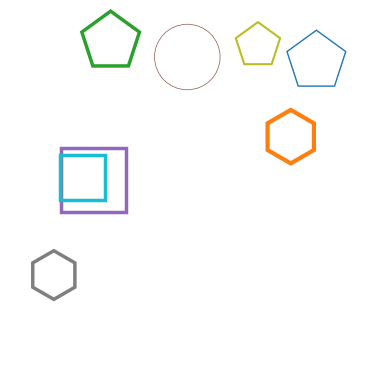[{"shape": "pentagon", "thickness": 1, "radius": 0.4, "center": [0.822, 0.841]}, {"shape": "hexagon", "thickness": 3, "radius": 0.35, "center": [0.755, 0.645]}, {"shape": "pentagon", "thickness": 2.5, "radius": 0.39, "center": [0.287, 0.892]}, {"shape": "square", "thickness": 2.5, "radius": 0.42, "center": [0.242, 0.533]}, {"shape": "circle", "thickness": 0.5, "radius": 0.43, "center": [0.487, 0.852]}, {"shape": "hexagon", "thickness": 2.5, "radius": 0.32, "center": [0.14, 0.286]}, {"shape": "pentagon", "thickness": 1.5, "radius": 0.3, "center": [0.67, 0.882]}, {"shape": "square", "thickness": 2.5, "radius": 0.29, "center": [0.214, 0.54]}]